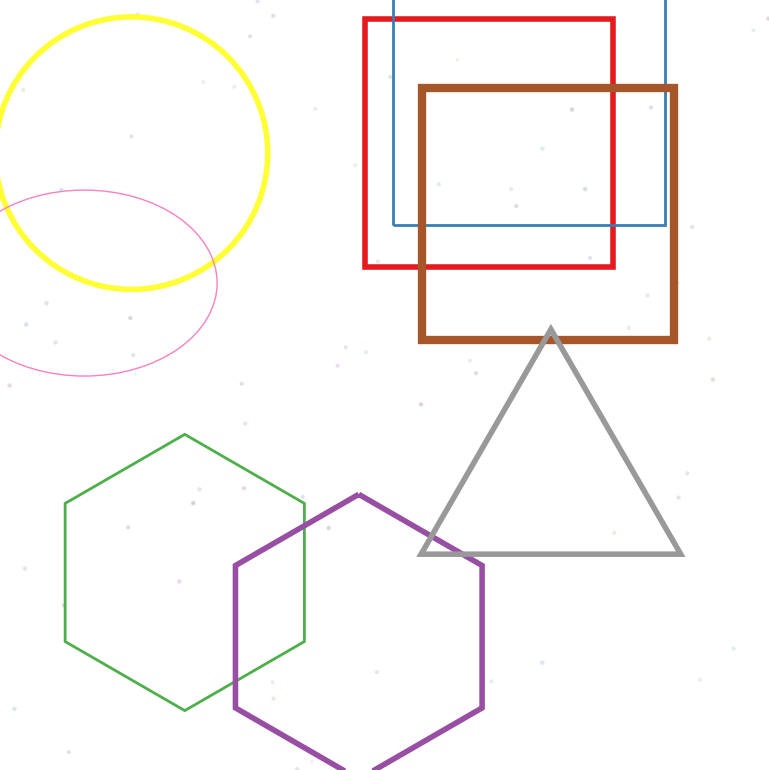[{"shape": "square", "thickness": 2, "radius": 0.8, "center": [0.635, 0.815]}, {"shape": "square", "thickness": 1, "radius": 0.88, "center": [0.687, 0.884]}, {"shape": "hexagon", "thickness": 1, "radius": 0.9, "center": [0.24, 0.257]}, {"shape": "hexagon", "thickness": 2, "radius": 0.92, "center": [0.466, 0.173]}, {"shape": "circle", "thickness": 2, "radius": 0.88, "center": [0.171, 0.801]}, {"shape": "square", "thickness": 3, "radius": 0.82, "center": [0.712, 0.722]}, {"shape": "oval", "thickness": 0.5, "radius": 0.86, "center": [0.109, 0.632]}, {"shape": "triangle", "thickness": 2, "radius": 0.97, "center": [0.715, 0.378]}]